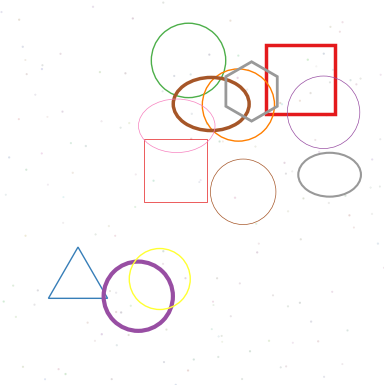[{"shape": "square", "thickness": 0.5, "radius": 0.4, "center": [0.456, 0.557]}, {"shape": "square", "thickness": 2.5, "radius": 0.45, "center": [0.781, 0.794]}, {"shape": "triangle", "thickness": 1, "radius": 0.44, "center": [0.203, 0.269]}, {"shape": "circle", "thickness": 1, "radius": 0.48, "center": [0.49, 0.843]}, {"shape": "circle", "thickness": 0.5, "radius": 0.47, "center": [0.84, 0.708]}, {"shape": "circle", "thickness": 3, "radius": 0.45, "center": [0.359, 0.231]}, {"shape": "circle", "thickness": 1, "radius": 0.47, "center": [0.619, 0.727]}, {"shape": "circle", "thickness": 1, "radius": 0.4, "center": [0.415, 0.275]}, {"shape": "circle", "thickness": 0.5, "radius": 0.43, "center": [0.632, 0.502]}, {"shape": "oval", "thickness": 2.5, "radius": 0.49, "center": [0.549, 0.73]}, {"shape": "oval", "thickness": 0.5, "radius": 0.5, "center": [0.459, 0.673]}, {"shape": "hexagon", "thickness": 2, "radius": 0.39, "center": [0.653, 0.762]}, {"shape": "oval", "thickness": 1.5, "radius": 0.41, "center": [0.856, 0.546]}]